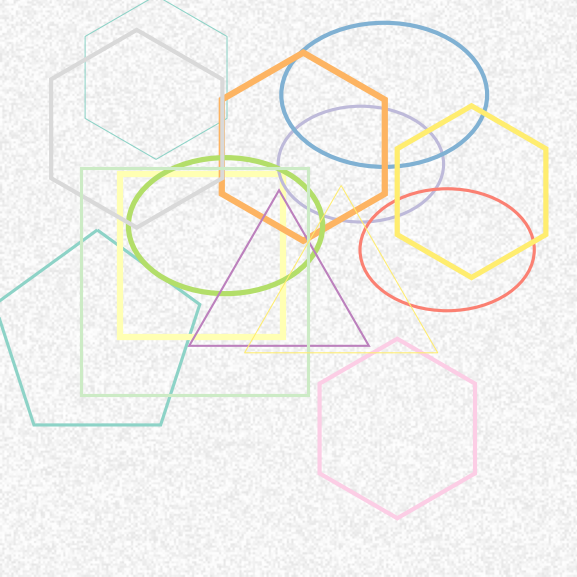[{"shape": "hexagon", "thickness": 0.5, "radius": 0.71, "center": [0.27, 0.865]}, {"shape": "pentagon", "thickness": 1.5, "radius": 0.93, "center": [0.168, 0.414]}, {"shape": "square", "thickness": 3, "radius": 0.71, "center": [0.348, 0.557]}, {"shape": "oval", "thickness": 1.5, "radius": 0.72, "center": [0.625, 0.715]}, {"shape": "oval", "thickness": 1.5, "radius": 0.75, "center": [0.774, 0.567]}, {"shape": "oval", "thickness": 2, "radius": 0.89, "center": [0.665, 0.835]}, {"shape": "hexagon", "thickness": 3, "radius": 0.81, "center": [0.525, 0.745]}, {"shape": "oval", "thickness": 2.5, "radius": 0.84, "center": [0.391, 0.608]}, {"shape": "hexagon", "thickness": 2, "radius": 0.78, "center": [0.688, 0.257]}, {"shape": "hexagon", "thickness": 2, "radius": 0.86, "center": [0.237, 0.776]}, {"shape": "triangle", "thickness": 1, "radius": 0.9, "center": [0.483, 0.49]}, {"shape": "square", "thickness": 1.5, "radius": 0.98, "center": [0.337, 0.512]}, {"shape": "triangle", "thickness": 0.5, "radius": 0.97, "center": [0.591, 0.485]}, {"shape": "hexagon", "thickness": 2.5, "radius": 0.74, "center": [0.817, 0.667]}]